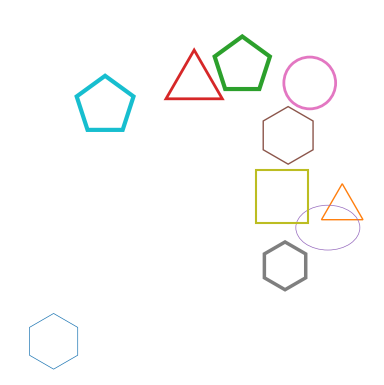[{"shape": "hexagon", "thickness": 0.5, "radius": 0.36, "center": [0.139, 0.113]}, {"shape": "triangle", "thickness": 1, "radius": 0.31, "center": [0.889, 0.46]}, {"shape": "pentagon", "thickness": 3, "radius": 0.38, "center": [0.629, 0.83]}, {"shape": "triangle", "thickness": 2, "radius": 0.42, "center": [0.504, 0.786]}, {"shape": "oval", "thickness": 0.5, "radius": 0.42, "center": [0.852, 0.409]}, {"shape": "hexagon", "thickness": 1, "radius": 0.37, "center": [0.748, 0.648]}, {"shape": "circle", "thickness": 2, "radius": 0.34, "center": [0.805, 0.785]}, {"shape": "hexagon", "thickness": 2.5, "radius": 0.31, "center": [0.74, 0.309]}, {"shape": "square", "thickness": 1.5, "radius": 0.34, "center": [0.733, 0.49]}, {"shape": "pentagon", "thickness": 3, "radius": 0.39, "center": [0.273, 0.725]}]